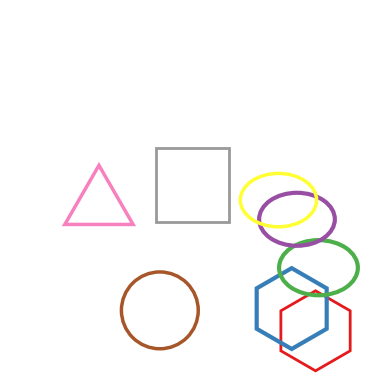[{"shape": "hexagon", "thickness": 2, "radius": 0.52, "center": [0.82, 0.141]}, {"shape": "hexagon", "thickness": 3, "radius": 0.52, "center": [0.758, 0.199]}, {"shape": "oval", "thickness": 3, "radius": 0.51, "center": [0.827, 0.305]}, {"shape": "oval", "thickness": 3, "radius": 0.49, "center": [0.771, 0.43]}, {"shape": "oval", "thickness": 2.5, "radius": 0.5, "center": [0.723, 0.48]}, {"shape": "circle", "thickness": 2.5, "radius": 0.5, "center": [0.415, 0.194]}, {"shape": "triangle", "thickness": 2.5, "radius": 0.51, "center": [0.257, 0.468]}, {"shape": "square", "thickness": 2, "radius": 0.48, "center": [0.5, 0.519]}]